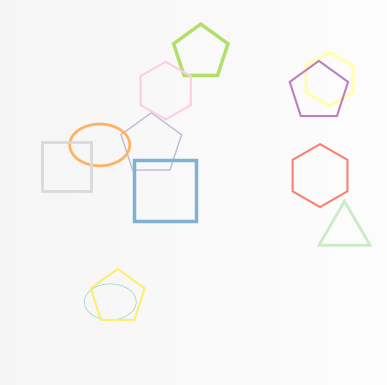[{"shape": "oval", "thickness": 0.5, "radius": 0.33, "center": [0.285, 0.216]}, {"shape": "hexagon", "thickness": 2.5, "radius": 0.35, "center": [0.851, 0.794]}, {"shape": "pentagon", "thickness": 1, "radius": 0.41, "center": [0.39, 0.625]}, {"shape": "hexagon", "thickness": 1.5, "radius": 0.41, "center": [0.826, 0.544]}, {"shape": "square", "thickness": 2.5, "radius": 0.4, "center": [0.426, 0.505]}, {"shape": "oval", "thickness": 2, "radius": 0.39, "center": [0.257, 0.624]}, {"shape": "pentagon", "thickness": 2.5, "radius": 0.37, "center": [0.518, 0.864]}, {"shape": "hexagon", "thickness": 1.5, "radius": 0.37, "center": [0.428, 0.765]}, {"shape": "square", "thickness": 2, "radius": 0.32, "center": [0.171, 0.567]}, {"shape": "pentagon", "thickness": 1.5, "radius": 0.4, "center": [0.823, 0.763]}, {"shape": "triangle", "thickness": 2, "radius": 0.38, "center": [0.889, 0.401]}, {"shape": "pentagon", "thickness": 1.5, "radius": 0.37, "center": [0.304, 0.228]}]